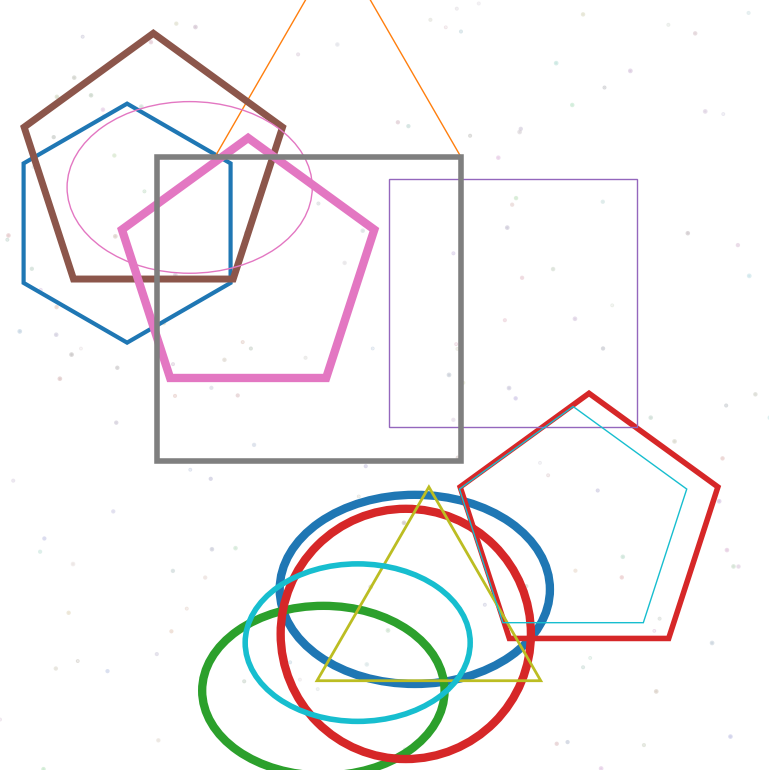[{"shape": "oval", "thickness": 3, "radius": 0.88, "center": [0.539, 0.235]}, {"shape": "hexagon", "thickness": 1.5, "radius": 0.78, "center": [0.165, 0.71]}, {"shape": "triangle", "thickness": 0.5, "radius": 0.93, "center": [0.439, 0.887]}, {"shape": "oval", "thickness": 3, "radius": 0.79, "center": [0.42, 0.103]}, {"shape": "pentagon", "thickness": 2, "radius": 0.88, "center": [0.765, 0.313]}, {"shape": "circle", "thickness": 3, "radius": 0.81, "center": [0.527, 0.177]}, {"shape": "square", "thickness": 0.5, "radius": 0.81, "center": [0.666, 0.607]}, {"shape": "pentagon", "thickness": 2.5, "radius": 0.88, "center": [0.199, 0.78]}, {"shape": "oval", "thickness": 0.5, "radius": 0.8, "center": [0.246, 0.757]}, {"shape": "pentagon", "thickness": 3, "radius": 0.86, "center": [0.322, 0.649]}, {"shape": "square", "thickness": 2, "radius": 0.99, "center": [0.401, 0.598]}, {"shape": "triangle", "thickness": 1, "radius": 0.84, "center": [0.557, 0.2]}, {"shape": "oval", "thickness": 2, "radius": 0.73, "center": [0.465, 0.165]}, {"shape": "pentagon", "thickness": 0.5, "radius": 0.78, "center": [0.744, 0.317]}]